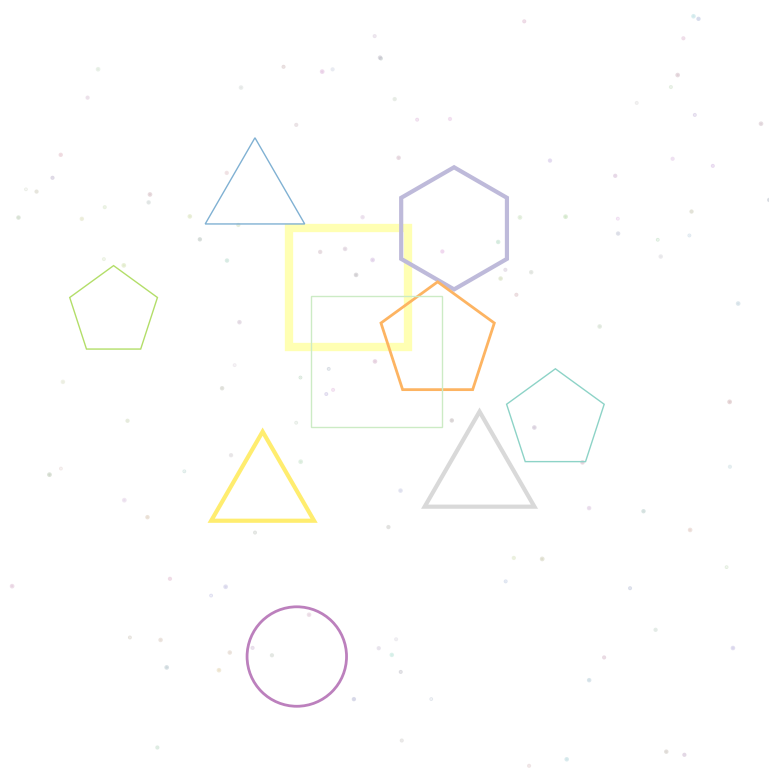[{"shape": "pentagon", "thickness": 0.5, "radius": 0.33, "center": [0.721, 0.454]}, {"shape": "square", "thickness": 3, "radius": 0.39, "center": [0.452, 0.626]}, {"shape": "hexagon", "thickness": 1.5, "radius": 0.4, "center": [0.59, 0.703]}, {"shape": "triangle", "thickness": 0.5, "radius": 0.37, "center": [0.331, 0.746]}, {"shape": "pentagon", "thickness": 1, "radius": 0.39, "center": [0.568, 0.557]}, {"shape": "pentagon", "thickness": 0.5, "radius": 0.3, "center": [0.148, 0.595]}, {"shape": "triangle", "thickness": 1.5, "radius": 0.41, "center": [0.623, 0.383]}, {"shape": "circle", "thickness": 1, "radius": 0.32, "center": [0.385, 0.147]}, {"shape": "square", "thickness": 0.5, "radius": 0.42, "center": [0.489, 0.53]}, {"shape": "triangle", "thickness": 1.5, "radius": 0.39, "center": [0.341, 0.362]}]